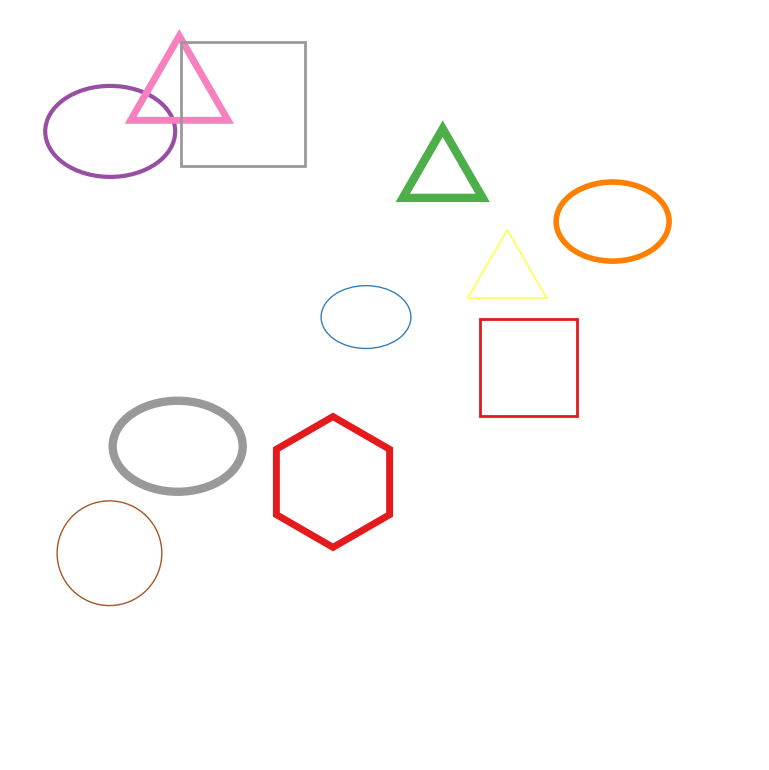[{"shape": "square", "thickness": 1, "radius": 0.31, "center": [0.686, 0.523]}, {"shape": "hexagon", "thickness": 2.5, "radius": 0.42, "center": [0.432, 0.374]}, {"shape": "oval", "thickness": 0.5, "radius": 0.29, "center": [0.475, 0.588]}, {"shape": "triangle", "thickness": 3, "radius": 0.3, "center": [0.575, 0.773]}, {"shape": "oval", "thickness": 1.5, "radius": 0.42, "center": [0.143, 0.829]}, {"shape": "oval", "thickness": 2, "radius": 0.37, "center": [0.796, 0.712]}, {"shape": "triangle", "thickness": 0.5, "radius": 0.3, "center": [0.659, 0.643]}, {"shape": "circle", "thickness": 0.5, "radius": 0.34, "center": [0.142, 0.282]}, {"shape": "triangle", "thickness": 2.5, "radius": 0.37, "center": [0.233, 0.88]}, {"shape": "square", "thickness": 1, "radius": 0.4, "center": [0.315, 0.865]}, {"shape": "oval", "thickness": 3, "radius": 0.42, "center": [0.231, 0.42]}]